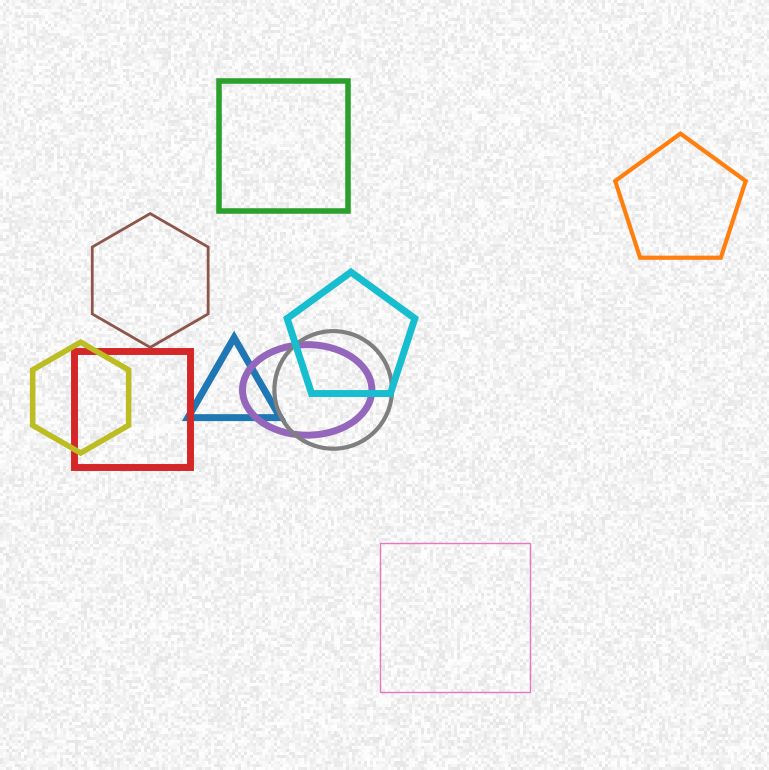[{"shape": "triangle", "thickness": 2.5, "radius": 0.35, "center": [0.304, 0.492]}, {"shape": "pentagon", "thickness": 1.5, "radius": 0.45, "center": [0.884, 0.737]}, {"shape": "square", "thickness": 2, "radius": 0.42, "center": [0.368, 0.81]}, {"shape": "square", "thickness": 2.5, "radius": 0.38, "center": [0.171, 0.469]}, {"shape": "oval", "thickness": 2.5, "radius": 0.42, "center": [0.399, 0.494]}, {"shape": "hexagon", "thickness": 1, "radius": 0.43, "center": [0.195, 0.636]}, {"shape": "square", "thickness": 0.5, "radius": 0.49, "center": [0.591, 0.198]}, {"shape": "circle", "thickness": 1.5, "radius": 0.38, "center": [0.433, 0.494]}, {"shape": "hexagon", "thickness": 2, "radius": 0.36, "center": [0.105, 0.484]}, {"shape": "pentagon", "thickness": 2.5, "radius": 0.44, "center": [0.456, 0.559]}]